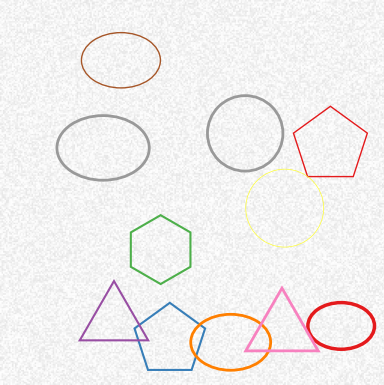[{"shape": "oval", "thickness": 2.5, "radius": 0.43, "center": [0.886, 0.153]}, {"shape": "pentagon", "thickness": 1, "radius": 0.5, "center": [0.858, 0.623]}, {"shape": "pentagon", "thickness": 1.5, "radius": 0.48, "center": [0.441, 0.117]}, {"shape": "hexagon", "thickness": 1.5, "radius": 0.45, "center": [0.417, 0.352]}, {"shape": "triangle", "thickness": 1.5, "radius": 0.51, "center": [0.296, 0.167]}, {"shape": "oval", "thickness": 2, "radius": 0.52, "center": [0.599, 0.111]}, {"shape": "circle", "thickness": 0.5, "radius": 0.51, "center": [0.74, 0.459]}, {"shape": "oval", "thickness": 1, "radius": 0.51, "center": [0.314, 0.843]}, {"shape": "triangle", "thickness": 2, "radius": 0.54, "center": [0.732, 0.143]}, {"shape": "circle", "thickness": 2, "radius": 0.49, "center": [0.637, 0.654]}, {"shape": "oval", "thickness": 2, "radius": 0.6, "center": [0.268, 0.616]}]